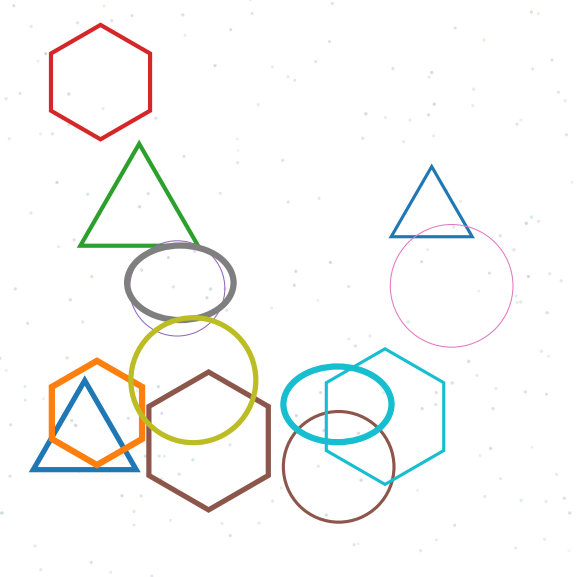[{"shape": "triangle", "thickness": 1.5, "radius": 0.41, "center": [0.748, 0.63]}, {"shape": "triangle", "thickness": 2.5, "radius": 0.51, "center": [0.147, 0.237]}, {"shape": "hexagon", "thickness": 3, "radius": 0.45, "center": [0.168, 0.284]}, {"shape": "triangle", "thickness": 2, "radius": 0.59, "center": [0.241, 0.632]}, {"shape": "hexagon", "thickness": 2, "radius": 0.5, "center": [0.174, 0.857]}, {"shape": "circle", "thickness": 0.5, "radius": 0.41, "center": [0.307, 0.5]}, {"shape": "circle", "thickness": 1.5, "radius": 0.48, "center": [0.586, 0.191]}, {"shape": "hexagon", "thickness": 2.5, "radius": 0.6, "center": [0.361, 0.236]}, {"shape": "circle", "thickness": 0.5, "radius": 0.53, "center": [0.782, 0.504]}, {"shape": "oval", "thickness": 3, "radius": 0.46, "center": [0.312, 0.509]}, {"shape": "circle", "thickness": 2.5, "radius": 0.54, "center": [0.335, 0.341]}, {"shape": "oval", "thickness": 3, "radius": 0.47, "center": [0.584, 0.299]}, {"shape": "hexagon", "thickness": 1.5, "radius": 0.59, "center": [0.667, 0.278]}]